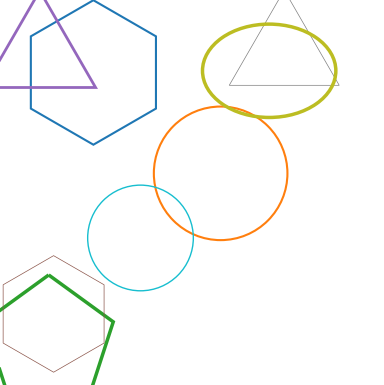[{"shape": "hexagon", "thickness": 1.5, "radius": 0.94, "center": [0.243, 0.812]}, {"shape": "circle", "thickness": 1.5, "radius": 0.87, "center": [0.573, 0.55]}, {"shape": "pentagon", "thickness": 2.5, "radius": 0.88, "center": [0.126, 0.11]}, {"shape": "triangle", "thickness": 2, "radius": 0.84, "center": [0.103, 0.856]}, {"shape": "hexagon", "thickness": 0.5, "radius": 0.76, "center": [0.139, 0.185]}, {"shape": "triangle", "thickness": 0.5, "radius": 0.82, "center": [0.738, 0.861]}, {"shape": "oval", "thickness": 2.5, "radius": 0.87, "center": [0.699, 0.816]}, {"shape": "circle", "thickness": 1, "radius": 0.69, "center": [0.365, 0.382]}]